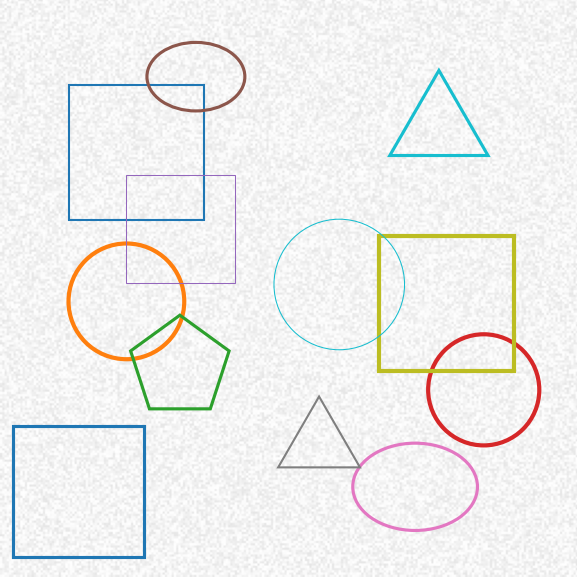[{"shape": "square", "thickness": 1.5, "radius": 0.56, "center": [0.136, 0.148]}, {"shape": "square", "thickness": 1, "radius": 0.58, "center": [0.236, 0.736]}, {"shape": "circle", "thickness": 2, "radius": 0.5, "center": [0.219, 0.477]}, {"shape": "pentagon", "thickness": 1.5, "radius": 0.45, "center": [0.311, 0.364]}, {"shape": "circle", "thickness": 2, "radius": 0.48, "center": [0.838, 0.324]}, {"shape": "square", "thickness": 0.5, "radius": 0.47, "center": [0.312, 0.602]}, {"shape": "oval", "thickness": 1.5, "radius": 0.42, "center": [0.339, 0.866]}, {"shape": "oval", "thickness": 1.5, "radius": 0.54, "center": [0.719, 0.156]}, {"shape": "triangle", "thickness": 1, "radius": 0.41, "center": [0.553, 0.231]}, {"shape": "square", "thickness": 2, "radius": 0.58, "center": [0.773, 0.474]}, {"shape": "circle", "thickness": 0.5, "radius": 0.57, "center": [0.587, 0.507]}, {"shape": "triangle", "thickness": 1.5, "radius": 0.49, "center": [0.76, 0.779]}]